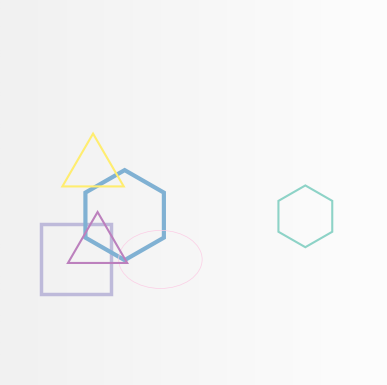[{"shape": "hexagon", "thickness": 1.5, "radius": 0.4, "center": [0.788, 0.438]}, {"shape": "square", "thickness": 2.5, "radius": 0.45, "center": [0.197, 0.327]}, {"shape": "hexagon", "thickness": 3, "radius": 0.58, "center": [0.322, 0.441]}, {"shape": "oval", "thickness": 0.5, "radius": 0.54, "center": [0.414, 0.326]}, {"shape": "triangle", "thickness": 1.5, "radius": 0.44, "center": [0.252, 0.361]}, {"shape": "triangle", "thickness": 1.5, "radius": 0.46, "center": [0.24, 0.561]}]